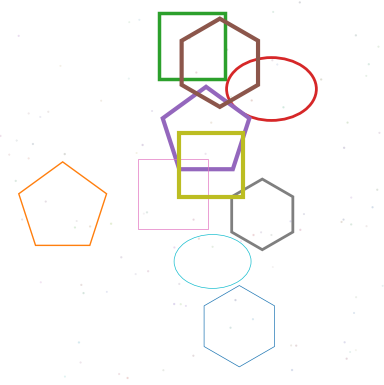[{"shape": "hexagon", "thickness": 0.5, "radius": 0.53, "center": [0.622, 0.153]}, {"shape": "pentagon", "thickness": 1, "radius": 0.6, "center": [0.163, 0.46]}, {"shape": "square", "thickness": 2.5, "radius": 0.43, "center": [0.499, 0.88]}, {"shape": "oval", "thickness": 2, "radius": 0.58, "center": [0.705, 0.769]}, {"shape": "pentagon", "thickness": 3, "radius": 0.59, "center": [0.535, 0.656]}, {"shape": "hexagon", "thickness": 3, "radius": 0.57, "center": [0.571, 0.837]}, {"shape": "square", "thickness": 0.5, "radius": 0.45, "center": [0.449, 0.497]}, {"shape": "hexagon", "thickness": 2, "radius": 0.46, "center": [0.681, 0.443]}, {"shape": "square", "thickness": 3, "radius": 0.42, "center": [0.548, 0.572]}, {"shape": "oval", "thickness": 0.5, "radius": 0.5, "center": [0.552, 0.321]}]